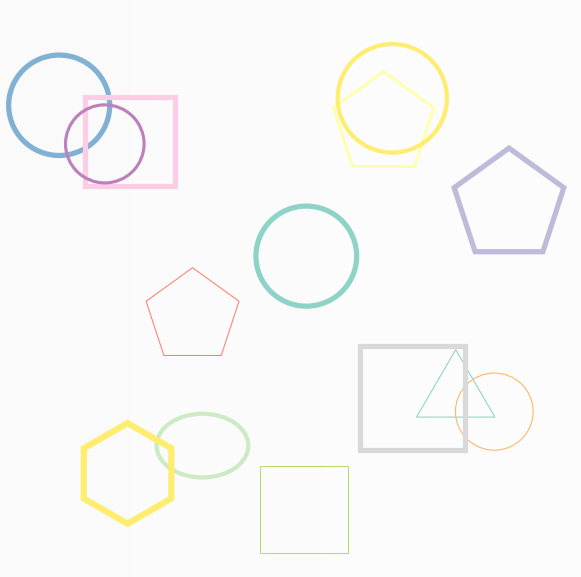[{"shape": "triangle", "thickness": 0.5, "radius": 0.39, "center": [0.784, 0.316]}, {"shape": "circle", "thickness": 2.5, "radius": 0.43, "center": [0.527, 0.556]}, {"shape": "pentagon", "thickness": 1.5, "radius": 0.45, "center": [0.66, 0.784]}, {"shape": "pentagon", "thickness": 2.5, "radius": 0.5, "center": [0.876, 0.643]}, {"shape": "pentagon", "thickness": 0.5, "radius": 0.42, "center": [0.331, 0.452]}, {"shape": "circle", "thickness": 2.5, "radius": 0.43, "center": [0.102, 0.817]}, {"shape": "circle", "thickness": 0.5, "radius": 0.33, "center": [0.85, 0.286]}, {"shape": "square", "thickness": 0.5, "radius": 0.38, "center": [0.522, 0.116]}, {"shape": "square", "thickness": 2.5, "radius": 0.39, "center": [0.223, 0.754]}, {"shape": "square", "thickness": 2.5, "radius": 0.45, "center": [0.71, 0.31]}, {"shape": "circle", "thickness": 1.5, "radius": 0.34, "center": [0.18, 0.75]}, {"shape": "oval", "thickness": 2, "radius": 0.39, "center": [0.348, 0.228]}, {"shape": "hexagon", "thickness": 3, "radius": 0.43, "center": [0.219, 0.179]}, {"shape": "circle", "thickness": 2, "radius": 0.47, "center": [0.675, 0.829]}]